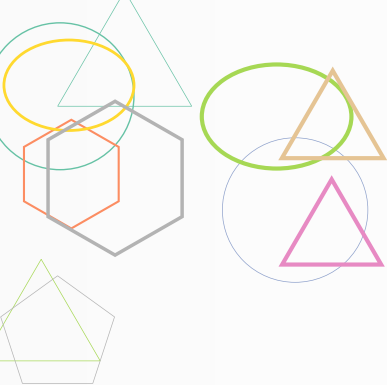[{"shape": "circle", "thickness": 1, "radius": 0.95, "center": [0.155, 0.75]}, {"shape": "triangle", "thickness": 0.5, "radius": 1.0, "center": [0.322, 0.824]}, {"shape": "hexagon", "thickness": 1.5, "radius": 0.71, "center": [0.184, 0.548]}, {"shape": "circle", "thickness": 0.5, "radius": 0.94, "center": [0.762, 0.454]}, {"shape": "triangle", "thickness": 3, "radius": 0.74, "center": [0.856, 0.387]}, {"shape": "triangle", "thickness": 0.5, "radius": 0.88, "center": [0.106, 0.151]}, {"shape": "oval", "thickness": 3, "radius": 0.97, "center": [0.714, 0.697]}, {"shape": "oval", "thickness": 2, "radius": 0.84, "center": [0.178, 0.779]}, {"shape": "triangle", "thickness": 3, "radius": 0.76, "center": [0.859, 0.665]}, {"shape": "hexagon", "thickness": 2.5, "radius": 1.0, "center": [0.297, 0.537]}, {"shape": "pentagon", "thickness": 0.5, "radius": 0.77, "center": [0.149, 0.129]}]